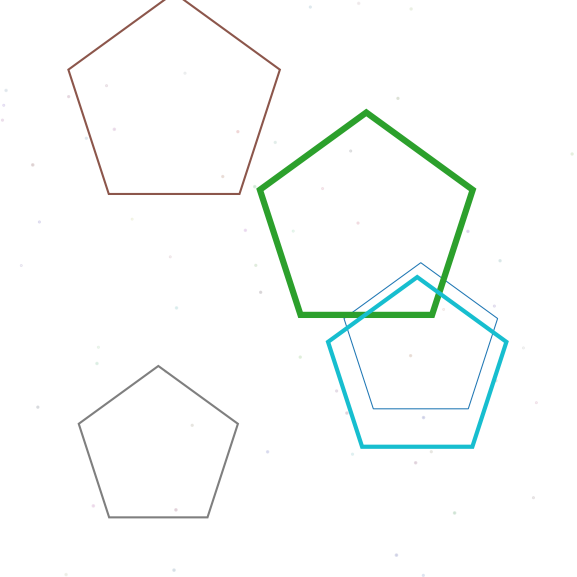[{"shape": "pentagon", "thickness": 0.5, "radius": 0.7, "center": [0.729, 0.404]}, {"shape": "pentagon", "thickness": 3, "radius": 0.97, "center": [0.634, 0.611]}, {"shape": "pentagon", "thickness": 1, "radius": 0.96, "center": [0.302, 0.819]}, {"shape": "pentagon", "thickness": 1, "radius": 0.72, "center": [0.274, 0.22]}, {"shape": "pentagon", "thickness": 2, "radius": 0.81, "center": [0.722, 0.357]}]